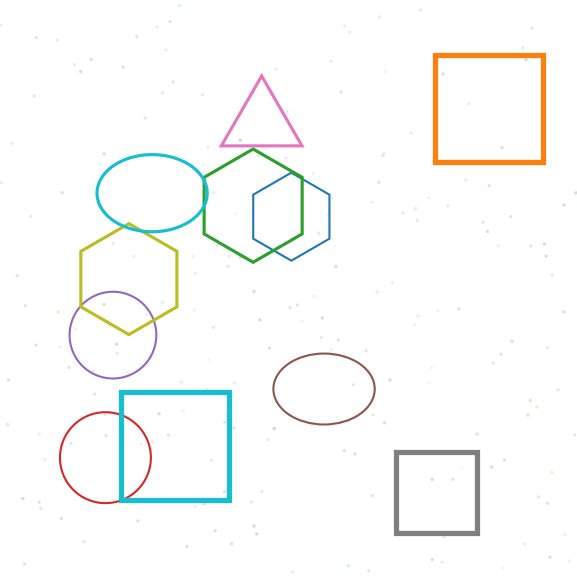[{"shape": "hexagon", "thickness": 1, "radius": 0.38, "center": [0.504, 0.624]}, {"shape": "square", "thickness": 2.5, "radius": 0.47, "center": [0.847, 0.811]}, {"shape": "hexagon", "thickness": 1.5, "radius": 0.49, "center": [0.438, 0.643]}, {"shape": "circle", "thickness": 1, "radius": 0.39, "center": [0.183, 0.207]}, {"shape": "circle", "thickness": 1, "radius": 0.38, "center": [0.196, 0.419]}, {"shape": "oval", "thickness": 1, "radius": 0.44, "center": [0.561, 0.325]}, {"shape": "triangle", "thickness": 1.5, "radius": 0.4, "center": [0.453, 0.787]}, {"shape": "square", "thickness": 2.5, "radius": 0.35, "center": [0.756, 0.146]}, {"shape": "hexagon", "thickness": 1.5, "radius": 0.48, "center": [0.223, 0.516]}, {"shape": "square", "thickness": 2.5, "radius": 0.47, "center": [0.304, 0.227]}, {"shape": "oval", "thickness": 1.5, "radius": 0.48, "center": [0.263, 0.665]}]